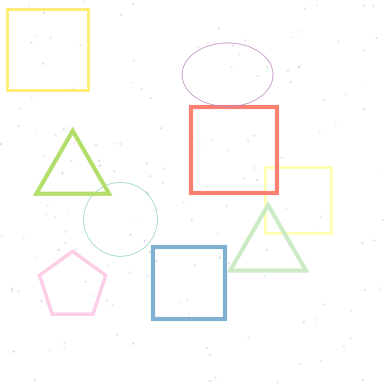[{"shape": "circle", "thickness": 0.5, "radius": 0.48, "center": [0.313, 0.43]}, {"shape": "square", "thickness": 2, "radius": 0.43, "center": [0.773, 0.481]}, {"shape": "square", "thickness": 3, "radius": 0.56, "center": [0.608, 0.611]}, {"shape": "square", "thickness": 3, "radius": 0.46, "center": [0.491, 0.265]}, {"shape": "triangle", "thickness": 3, "radius": 0.55, "center": [0.189, 0.551]}, {"shape": "pentagon", "thickness": 2.5, "radius": 0.45, "center": [0.189, 0.257]}, {"shape": "oval", "thickness": 0.5, "radius": 0.59, "center": [0.591, 0.806]}, {"shape": "triangle", "thickness": 3, "radius": 0.57, "center": [0.696, 0.354]}, {"shape": "square", "thickness": 2, "radius": 0.53, "center": [0.124, 0.872]}]